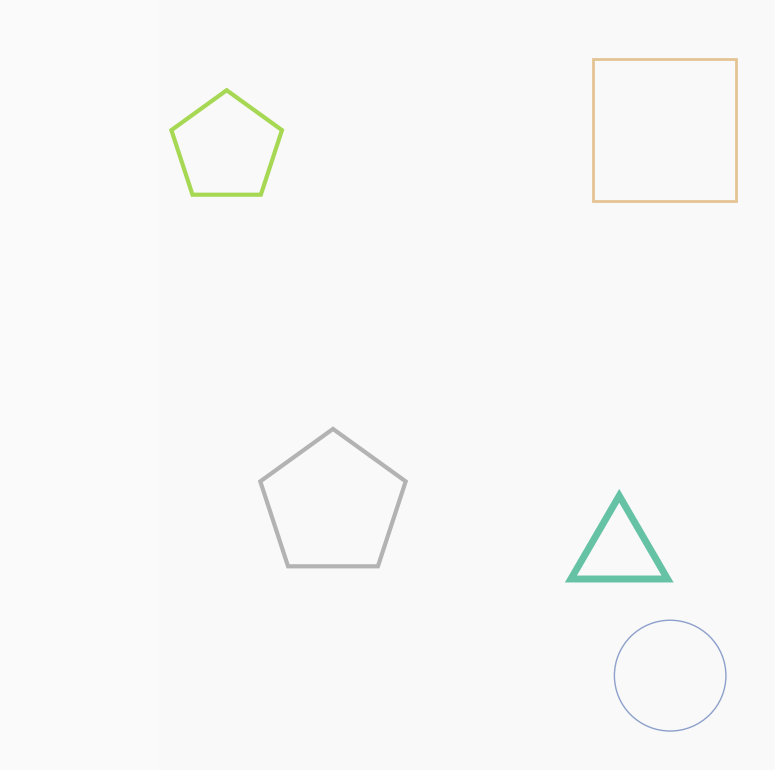[{"shape": "triangle", "thickness": 2.5, "radius": 0.36, "center": [0.799, 0.284]}, {"shape": "circle", "thickness": 0.5, "radius": 0.36, "center": [0.865, 0.123]}, {"shape": "pentagon", "thickness": 1.5, "radius": 0.38, "center": [0.292, 0.808]}, {"shape": "square", "thickness": 1, "radius": 0.46, "center": [0.857, 0.831]}, {"shape": "pentagon", "thickness": 1.5, "radius": 0.49, "center": [0.43, 0.344]}]